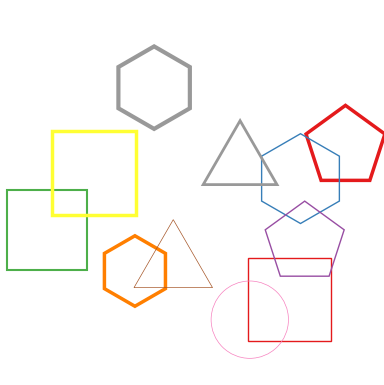[{"shape": "pentagon", "thickness": 2.5, "radius": 0.54, "center": [0.897, 0.619]}, {"shape": "square", "thickness": 1, "radius": 0.54, "center": [0.752, 0.222]}, {"shape": "hexagon", "thickness": 1, "radius": 0.58, "center": [0.781, 0.536]}, {"shape": "square", "thickness": 1.5, "radius": 0.52, "center": [0.122, 0.403]}, {"shape": "pentagon", "thickness": 1, "radius": 0.54, "center": [0.791, 0.37]}, {"shape": "hexagon", "thickness": 2.5, "radius": 0.46, "center": [0.35, 0.296]}, {"shape": "square", "thickness": 2.5, "radius": 0.54, "center": [0.244, 0.551]}, {"shape": "triangle", "thickness": 0.5, "radius": 0.59, "center": [0.45, 0.312]}, {"shape": "circle", "thickness": 0.5, "radius": 0.5, "center": [0.649, 0.17]}, {"shape": "hexagon", "thickness": 3, "radius": 0.54, "center": [0.4, 0.772]}, {"shape": "triangle", "thickness": 2, "radius": 0.55, "center": [0.624, 0.576]}]